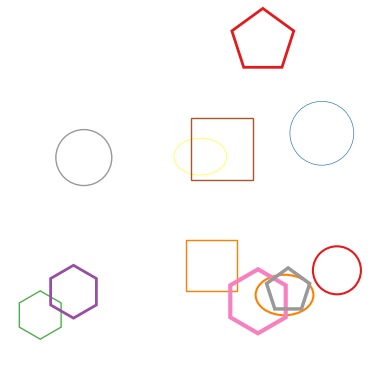[{"shape": "circle", "thickness": 1.5, "radius": 0.31, "center": [0.875, 0.298]}, {"shape": "pentagon", "thickness": 2, "radius": 0.42, "center": [0.683, 0.894]}, {"shape": "circle", "thickness": 0.5, "radius": 0.41, "center": [0.836, 0.654]}, {"shape": "hexagon", "thickness": 1, "radius": 0.31, "center": [0.104, 0.182]}, {"shape": "hexagon", "thickness": 2, "radius": 0.34, "center": [0.191, 0.242]}, {"shape": "square", "thickness": 1, "radius": 0.33, "center": [0.55, 0.31]}, {"shape": "oval", "thickness": 1.5, "radius": 0.38, "center": [0.739, 0.234]}, {"shape": "oval", "thickness": 0.5, "radius": 0.34, "center": [0.52, 0.593]}, {"shape": "square", "thickness": 1, "radius": 0.4, "center": [0.578, 0.613]}, {"shape": "hexagon", "thickness": 3, "radius": 0.42, "center": [0.67, 0.217]}, {"shape": "circle", "thickness": 1, "radius": 0.36, "center": [0.218, 0.591]}, {"shape": "pentagon", "thickness": 2.5, "radius": 0.29, "center": [0.748, 0.245]}]